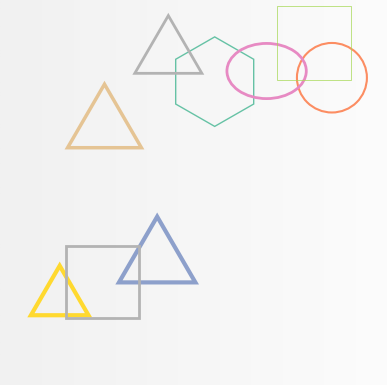[{"shape": "hexagon", "thickness": 1, "radius": 0.58, "center": [0.554, 0.788]}, {"shape": "circle", "thickness": 1.5, "radius": 0.45, "center": [0.857, 0.798]}, {"shape": "triangle", "thickness": 3, "radius": 0.57, "center": [0.406, 0.323]}, {"shape": "oval", "thickness": 2, "radius": 0.51, "center": [0.688, 0.816]}, {"shape": "square", "thickness": 0.5, "radius": 0.48, "center": [0.81, 0.888]}, {"shape": "triangle", "thickness": 3, "radius": 0.43, "center": [0.154, 0.224]}, {"shape": "triangle", "thickness": 2.5, "radius": 0.55, "center": [0.27, 0.671]}, {"shape": "square", "thickness": 2, "radius": 0.47, "center": [0.266, 0.267]}, {"shape": "triangle", "thickness": 2, "radius": 0.5, "center": [0.434, 0.86]}]